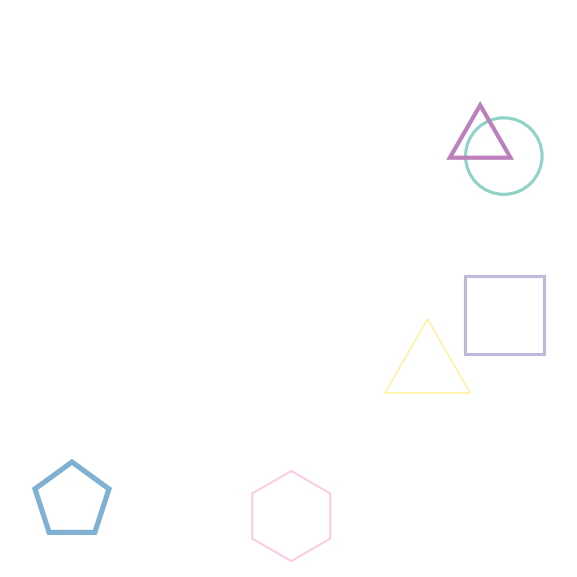[{"shape": "circle", "thickness": 1.5, "radius": 0.33, "center": [0.872, 0.729]}, {"shape": "square", "thickness": 1.5, "radius": 0.34, "center": [0.873, 0.453]}, {"shape": "pentagon", "thickness": 2.5, "radius": 0.34, "center": [0.125, 0.132]}, {"shape": "hexagon", "thickness": 1, "radius": 0.39, "center": [0.504, 0.106]}, {"shape": "triangle", "thickness": 2, "radius": 0.3, "center": [0.831, 0.756]}, {"shape": "triangle", "thickness": 0.5, "radius": 0.43, "center": [0.74, 0.361]}]